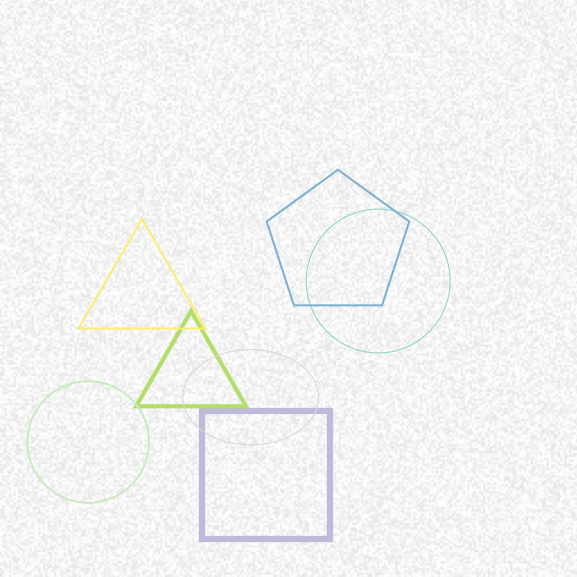[{"shape": "circle", "thickness": 0.5, "radius": 0.62, "center": [0.655, 0.512]}, {"shape": "square", "thickness": 3, "radius": 0.56, "center": [0.461, 0.177]}, {"shape": "pentagon", "thickness": 1, "radius": 0.65, "center": [0.585, 0.575]}, {"shape": "triangle", "thickness": 2, "radius": 0.55, "center": [0.331, 0.351]}, {"shape": "oval", "thickness": 0.5, "radius": 0.59, "center": [0.434, 0.311]}, {"shape": "circle", "thickness": 1, "radius": 0.53, "center": [0.153, 0.234]}, {"shape": "triangle", "thickness": 1, "radius": 0.63, "center": [0.246, 0.494]}]